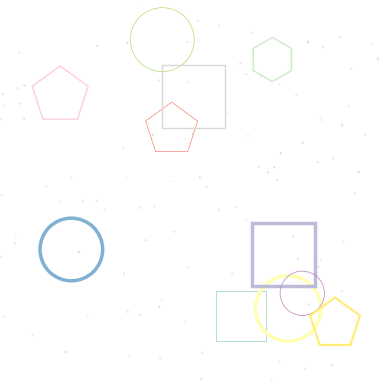[{"shape": "square", "thickness": 0.5, "radius": 0.33, "center": [0.626, 0.179]}, {"shape": "circle", "thickness": 2.5, "radius": 0.43, "center": [0.749, 0.199]}, {"shape": "square", "thickness": 2.5, "radius": 0.41, "center": [0.736, 0.339]}, {"shape": "pentagon", "thickness": 0.5, "radius": 0.36, "center": [0.446, 0.664]}, {"shape": "circle", "thickness": 2.5, "radius": 0.41, "center": [0.185, 0.352]}, {"shape": "circle", "thickness": 0.5, "radius": 0.42, "center": [0.421, 0.897]}, {"shape": "pentagon", "thickness": 1, "radius": 0.38, "center": [0.156, 0.752]}, {"shape": "square", "thickness": 1, "radius": 0.41, "center": [0.504, 0.749]}, {"shape": "circle", "thickness": 0.5, "radius": 0.29, "center": [0.785, 0.238]}, {"shape": "hexagon", "thickness": 1, "radius": 0.29, "center": [0.707, 0.845]}, {"shape": "pentagon", "thickness": 1.5, "radius": 0.34, "center": [0.87, 0.159]}]